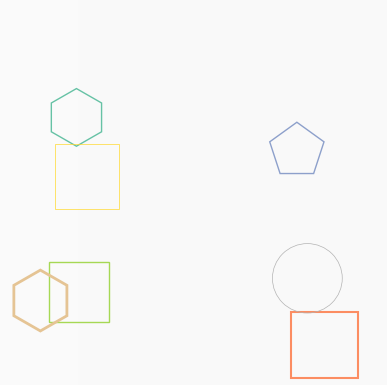[{"shape": "hexagon", "thickness": 1, "radius": 0.37, "center": [0.197, 0.695]}, {"shape": "square", "thickness": 1.5, "radius": 0.43, "center": [0.837, 0.103]}, {"shape": "pentagon", "thickness": 1, "radius": 0.37, "center": [0.766, 0.609]}, {"shape": "square", "thickness": 1, "radius": 0.39, "center": [0.203, 0.242]}, {"shape": "square", "thickness": 0.5, "radius": 0.42, "center": [0.224, 0.541]}, {"shape": "hexagon", "thickness": 2, "radius": 0.4, "center": [0.104, 0.219]}, {"shape": "circle", "thickness": 0.5, "radius": 0.45, "center": [0.793, 0.277]}]